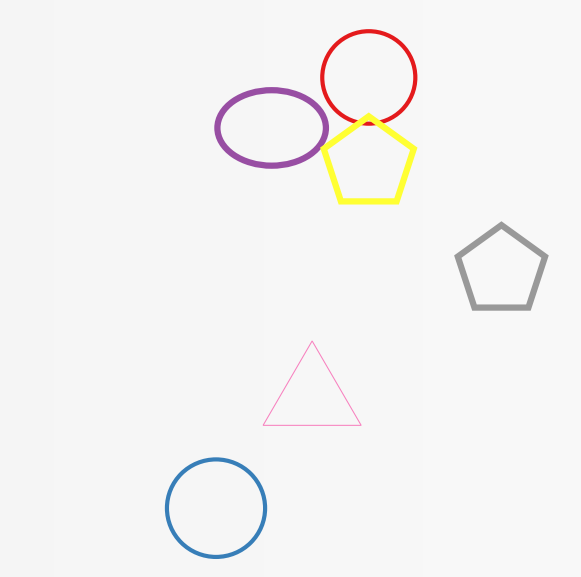[{"shape": "circle", "thickness": 2, "radius": 0.4, "center": [0.634, 0.865]}, {"shape": "circle", "thickness": 2, "radius": 0.42, "center": [0.372, 0.119]}, {"shape": "oval", "thickness": 3, "radius": 0.47, "center": [0.467, 0.778]}, {"shape": "pentagon", "thickness": 3, "radius": 0.41, "center": [0.634, 0.716]}, {"shape": "triangle", "thickness": 0.5, "radius": 0.49, "center": [0.537, 0.311]}, {"shape": "pentagon", "thickness": 3, "radius": 0.39, "center": [0.863, 0.53]}]